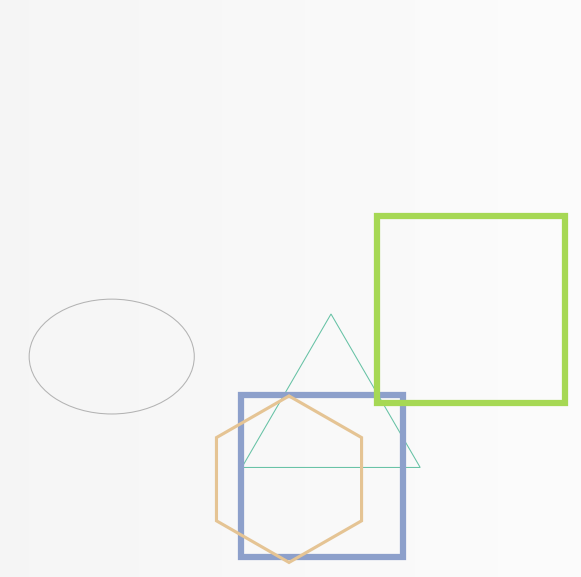[{"shape": "triangle", "thickness": 0.5, "radius": 0.89, "center": [0.569, 0.278]}, {"shape": "square", "thickness": 3, "radius": 0.7, "center": [0.554, 0.175]}, {"shape": "square", "thickness": 3, "radius": 0.81, "center": [0.81, 0.463]}, {"shape": "hexagon", "thickness": 1.5, "radius": 0.72, "center": [0.497, 0.169]}, {"shape": "oval", "thickness": 0.5, "radius": 0.71, "center": [0.192, 0.382]}]